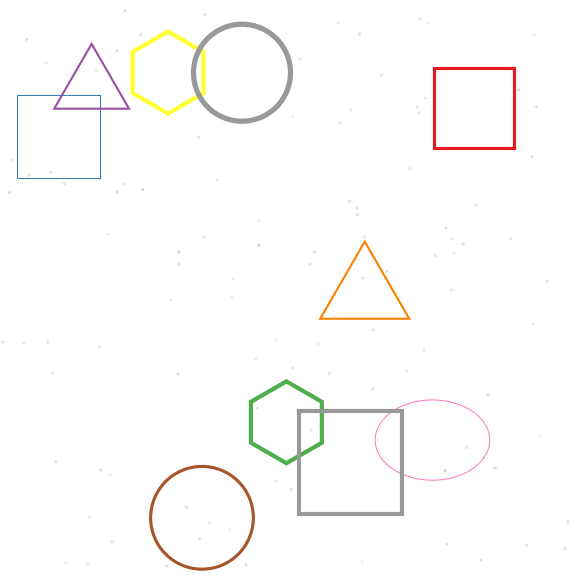[{"shape": "square", "thickness": 1.5, "radius": 0.35, "center": [0.821, 0.813]}, {"shape": "square", "thickness": 0.5, "radius": 0.36, "center": [0.102, 0.763]}, {"shape": "hexagon", "thickness": 2, "radius": 0.35, "center": [0.496, 0.268]}, {"shape": "triangle", "thickness": 1, "radius": 0.37, "center": [0.159, 0.848]}, {"shape": "triangle", "thickness": 1, "radius": 0.45, "center": [0.632, 0.492]}, {"shape": "hexagon", "thickness": 2, "radius": 0.36, "center": [0.291, 0.874]}, {"shape": "circle", "thickness": 1.5, "radius": 0.44, "center": [0.35, 0.103]}, {"shape": "oval", "thickness": 0.5, "radius": 0.5, "center": [0.749, 0.237]}, {"shape": "square", "thickness": 2, "radius": 0.45, "center": [0.607, 0.198]}, {"shape": "circle", "thickness": 2.5, "radius": 0.42, "center": [0.419, 0.873]}]